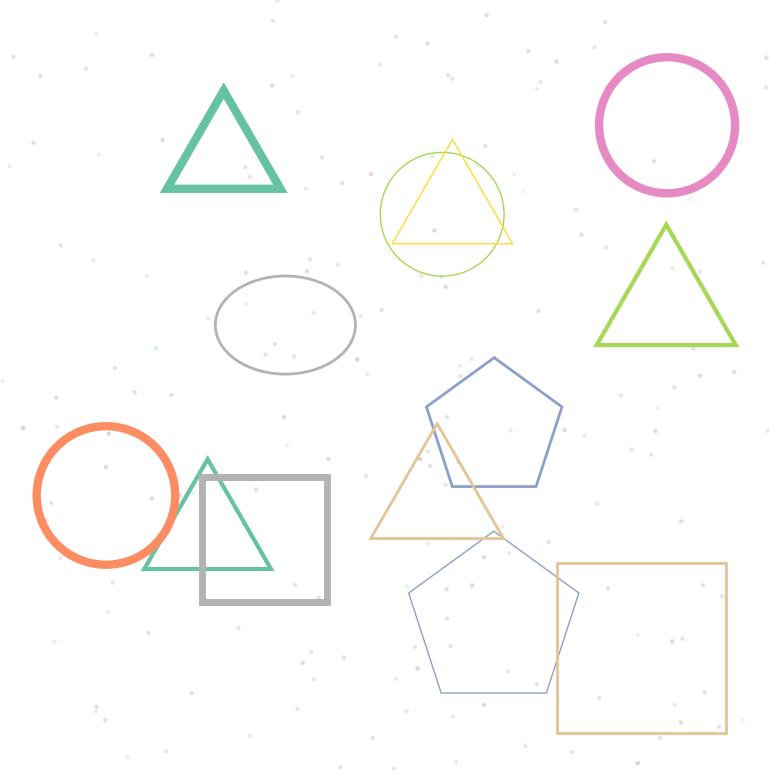[{"shape": "triangle", "thickness": 1.5, "radius": 0.48, "center": [0.27, 0.309]}, {"shape": "triangle", "thickness": 3, "radius": 0.43, "center": [0.291, 0.797]}, {"shape": "circle", "thickness": 3, "radius": 0.45, "center": [0.138, 0.357]}, {"shape": "pentagon", "thickness": 0.5, "radius": 0.58, "center": [0.641, 0.194]}, {"shape": "pentagon", "thickness": 1, "radius": 0.46, "center": [0.642, 0.443]}, {"shape": "circle", "thickness": 3, "radius": 0.44, "center": [0.866, 0.837]}, {"shape": "triangle", "thickness": 1.5, "radius": 0.52, "center": [0.865, 0.604]}, {"shape": "circle", "thickness": 0.5, "radius": 0.4, "center": [0.574, 0.722]}, {"shape": "triangle", "thickness": 0.5, "radius": 0.45, "center": [0.588, 0.729]}, {"shape": "square", "thickness": 1, "radius": 0.55, "center": [0.833, 0.158]}, {"shape": "triangle", "thickness": 1, "radius": 0.5, "center": [0.568, 0.35]}, {"shape": "oval", "thickness": 1, "radius": 0.46, "center": [0.371, 0.578]}, {"shape": "square", "thickness": 2.5, "radius": 0.41, "center": [0.344, 0.299]}]